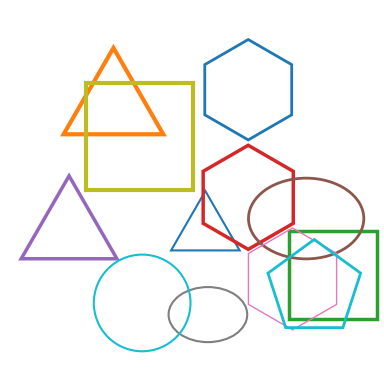[{"shape": "triangle", "thickness": 1.5, "radius": 0.51, "center": [0.533, 0.401]}, {"shape": "hexagon", "thickness": 2, "radius": 0.65, "center": [0.645, 0.767]}, {"shape": "triangle", "thickness": 3, "radius": 0.75, "center": [0.295, 0.726]}, {"shape": "square", "thickness": 2.5, "radius": 0.57, "center": [0.866, 0.286]}, {"shape": "hexagon", "thickness": 2.5, "radius": 0.68, "center": [0.645, 0.487]}, {"shape": "triangle", "thickness": 2.5, "radius": 0.72, "center": [0.179, 0.4]}, {"shape": "oval", "thickness": 2, "radius": 0.75, "center": [0.795, 0.432]}, {"shape": "hexagon", "thickness": 1, "radius": 0.66, "center": [0.76, 0.275]}, {"shape": "oval", "thickness": 1.5, "radius": 0.51, "center": [0.54, 0.183]}, {"shape": "square", "thickness": 3, "radius": 0.69, "center": [0.362, 0.645]}, {"shape": "circle", "thickness": 1.5, "radius": 0.63, "center": [0.369, 0.213]}, {"shape": "pentagon", "thickness": 2, "radius": 0.63, "center": [0.816, 0.251]}]